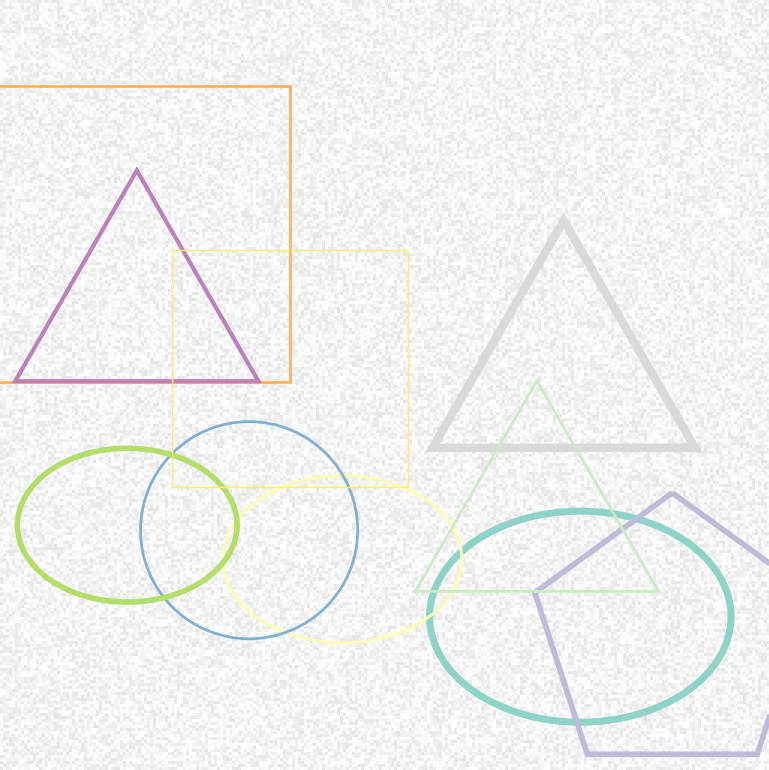[{"shape": "oval", "thickness": 2.5, "radius": 0.98, "center": [0.754, 0.199]}, {"shape": "oval", "thickness": 1, "radius": 0.77, "center": [0.445, 0.274]}, {"shape": "pentagon", "thickness": 2, "radius": 0.94, "center": [0.873, 0.172]}, {"shape": "circle", "thickness": 1, "radius": 0.71, "center": [0.324, 0.311]}, {"shape": "square", "thickness": 1, "radius": 0.96, "center": [0.185, 0.696]}, {"shape": "oval", "thickness": 2, "radius": 0.71, "center": [0.165, 0.318]}, {"shape": "triangle", "thickness": 3, "radius": 0.98, "center": [0.732, 0.517]}, {"shape": "triangle", "thickness": 1.5, "radius": 0.91, "center": [0.178, 0.596]}, {"shape": "triangle", "thickness": 1, "radius": 0.91, "center": [0.697, 0.323]}, {"shape": "square", "thickness": 0.5, "radius": 0.77, "center": [0.377, 0.521]}]